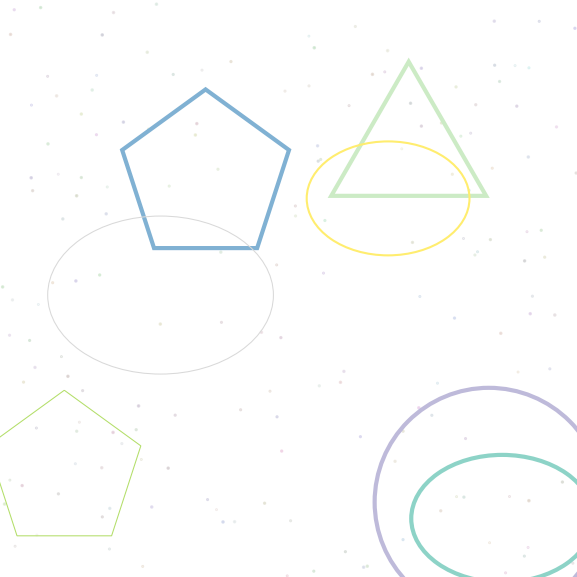[{"shape": "oval", "thickness": 2, "radius": 0.79, "center": [0.87, 0.101]}, {"shape": "circle", "thickness": 2, "radius": 0.99, "center": [0.847, 0.13]}, {"shape": "pentagon", "thickness": 2, "radius": 0.76, "center": [0.356, 0.692]}, {"shape": "pentagon", "thickness": 0.5, "radius": 0.7, "center": [0.111, 0.184]}, {"shape": "oval", "thickness": 0.5, "radius": 0.98, "center": [0.278, 0.488]}, {"shape": "triangle", "thickness": 2, "radius": 0.77, "center": [0.708, 0.737]}, {"shape": "oval", "thickness": 1, "radius": 0.7, "center": [0.672, 0.656]}]